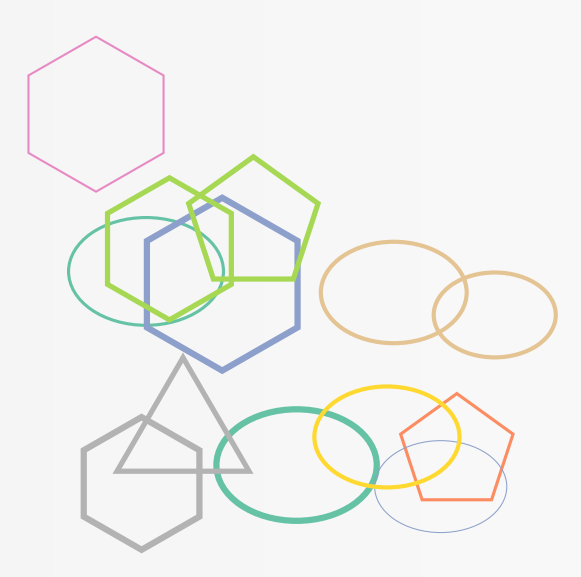[{"shape": "oval", "thickness": 1.5, "radius": 0.67, "center": [0.251, 0.529]}, {"shape": "oval", "thickness": 3, "radius": 0.69, "center": [0.51, 0.194]}, {"shape": "pentagon", "thickness": 1.5, "radius": 0.51, "center": [0.786, 0.216]}, {"shape": "oval", "thickness": 0.5, "radius": 0.57, "center": [0.758, 0.157]}, {"shape": "hexagon", "thickness": 3, "radius": 0.75, "center": [0.382, 0.507]}, {"shape": "hexagon", "thickness": 1, "radius": 0.67, "center": [0.165, 0.801]}, {"shape": "pentagon", "thickness": 2.5, "radius": 0.59, "center": [0.436, 0.611]}, {"shape": "hexagon", "thickness": 2.5, "radius": 0.61, "center": [0.291, 0.568]}, {"shape": "oval", "thickness": 2, "radius": 0.62, "center": [0.666, 0.243]}, {"shape": "oval", "thickness": 2, "radius": 0.63, "center": [0.677, 0.493]}, {"shape": "oval", "thickness": 2, "radius": 0.53, "center": [0.851, 0.454]}, {"shape": "triangle", "thickness": 2.5, "radius": 0.66, "center": [0.315, 0.249]}, {"shape": "hexagon", "thickness": 3, "radius": 0.57, "center": [0.244, 0.162]}]